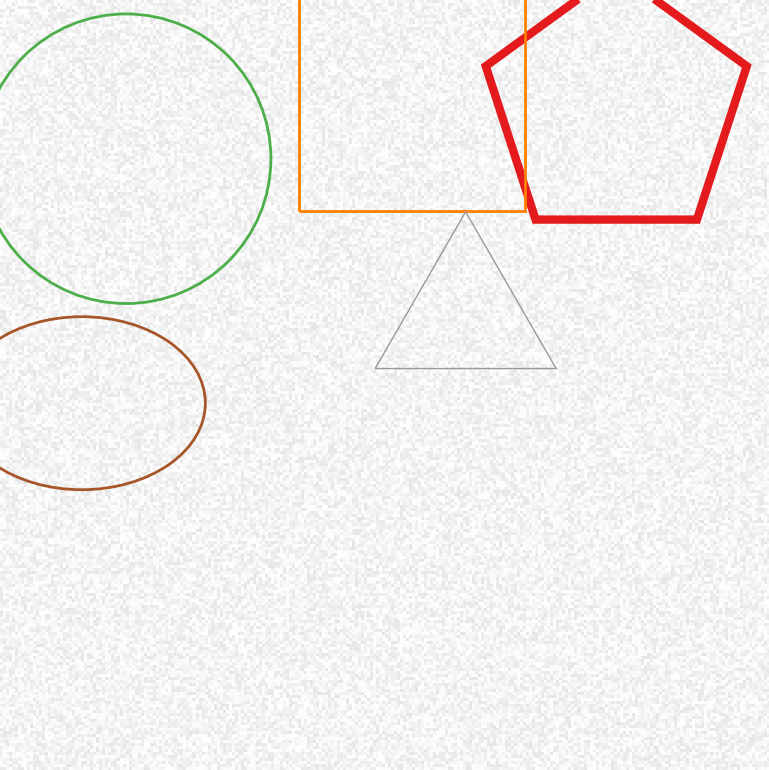[{"shape": "pentagon", "thickness": 3, "radius": 0.89, "center": [0.8, 0.859]}, {"shape": "circle", "thickness": 1, "radius": 0.94, "center": [0.164, 0.794]}, {"shape": "square", "thickness": 1, "radius": 0.73, "center": [0.535, 0.873]}, {"shape": "oval", "thickness": 1, "radius": 0.8, "center": [0.106, 0.476]}, {"shape": "triangle", "thickness": 0.5, "radius": 0.68, "center": [0.605, 0.589]}]